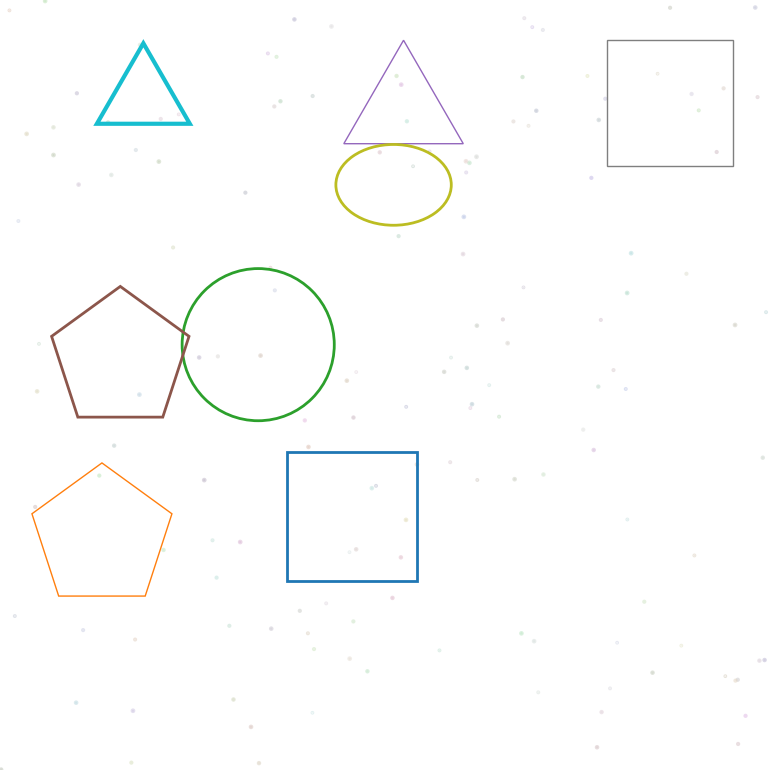[{"shape": "square", "thickness": 1, "radius": 0.42, "center": [0.457, 0.329]}, {"shape": "pentagon", "thickness": 0.5, "radius": 0.48, "center": [0.132, 0.303]}, {"shape": "circle", "thickness": 1, "radius": 0.49, "center": [0.335, 0.552]}, {"shape": "triangle", "thickness": 0.5, "radius": 0.45, "center": [0.524, 0.858]}, {"shape": "pentagon", "thickness": 1, "radius": 0.47, "center": [0.156, 0.534]}, {"shape": "square", "thickness": 0.5, "radius": 0.41, "center": [0.87, 0.866]}, {"shape": "oval", "thickness": 1, "radius": 0.37, "center": [0.511, 0.76]}, {"shape": "triangle", "thickness": 1.5, "radius": 0.35, "center": [0.186, 0.874]}]